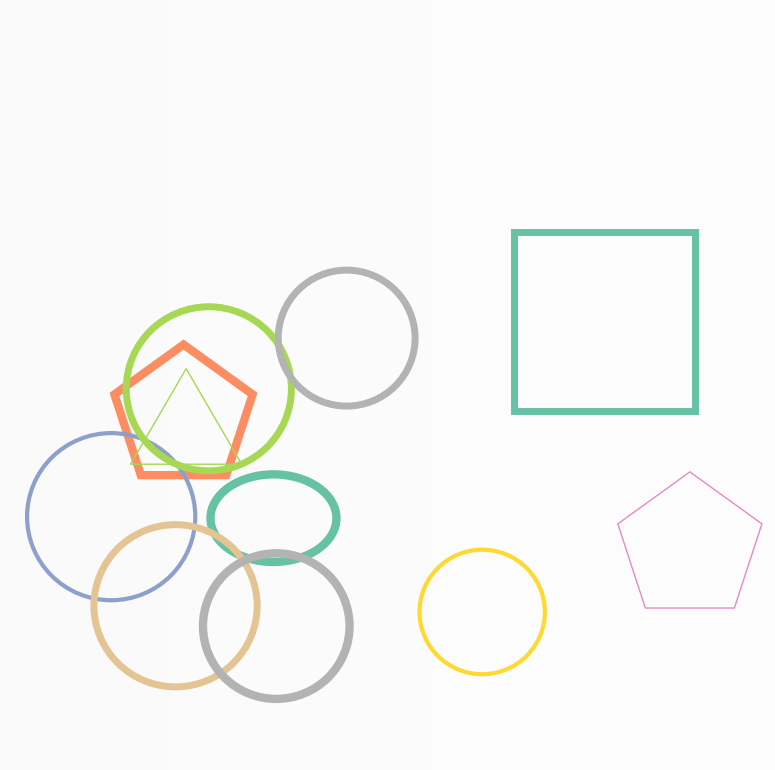[{"shape": "square", "thickness": 2.5, "radius": 0.58, "center": [0.78, 0.583]}, {"shape": "oval", "thickness": 3, "radius": 0.41, "center": [0.353, 0.327]}, {"shape": "pentagon", "thickness": 3, "radius": 0.47, "center": [0.237, 0.459]}, {"shape": "circle", "thickness": 1.5, "radius": 0.54, "center": [0.143, 0.329]}, {"shape": "pentagon", "thickness": 0.5, "radius": 0.49, "center": [0.89, 0.289]}, {"shape": "circle", "thickness": 2.5, "radius": 0.53, "center": [0.269, 0.495]}, {"shape": "triangle", "thickness": 0.5, "radius": 0.41, "center": [0.24, 0.439]}, {"shape": "circle", "thickness": 1.5, "radius": 0.4, "center": [0.622, 0.205]}, {"shape": "circle", "thickness": 2.5, "radius": 0.53, "center": [0.226, 0.213]}, {"shape": "circle", "thickness": 2.5, "radius": 0.44, "center": [0.447, 0.561]}, {"shape": "circle", "thickness": 3, "radius": 0.47, "center": [0.356, 0.187]}]